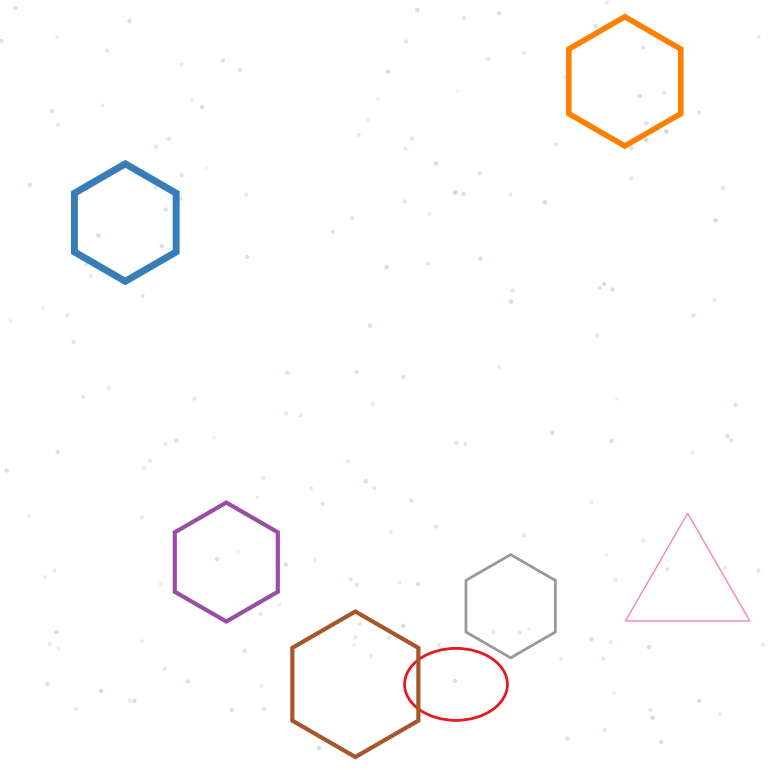[{"shape": "oval", "thickness": 1, "radius": 0.33, "center": [0.592, 0.111]}, {"shape": "hexagon", "thickness": 2.5, "radius": 0.38, "center": [0.163, 0.711]}, {"shape": "hexagon", "thickness": 1.5, "radius": 0.39, "center": [0.294, 0.27]}, {"shape": "hexagon", "thickness": 2, "radius": 0.42, "center": [0.811, 0.894]}, {"shape": "hexagon", "thickness": 1.5, "radius": 0.47, "center": [0.461, 0.111]}, {"shape": "triangle", "thickness": 0.5, "radius": 0.47, "center": [0.893, 0.24]}, {"shape": "hexagon", "thickness": 1, "radius": 0.34, "center": [0.663, 0.213]}]